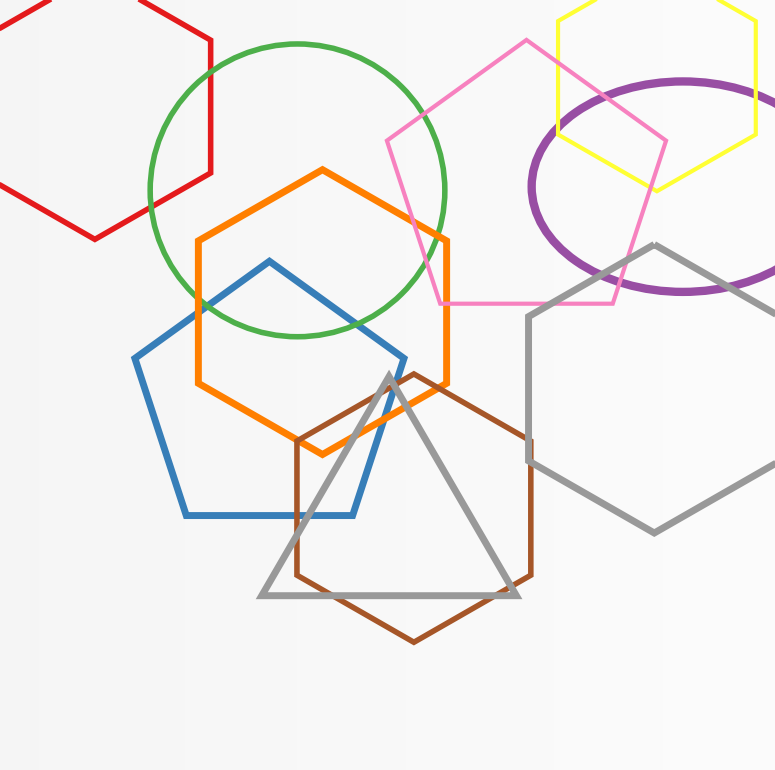[{"shape": "hexagon", "thickness": 2, "radius": 0.86, "center": [0.122, 0.862]}, {"shape": "pentagon", "thickness": 2.5, "radius": 0.91, "center": [0.348, 0.478]}, {"shape": "circle", "thickness": 2, "radius": 0.95, "center": [0.384, 0.753]}, {"shape": "oval", "thickness": 3, "radius": 0.98, "center": [0.881, 0.758]}, {"shape": "hexagon", "thickness": 2.5, "radius": 0.92, "center": [0.416, 0.595]}, {"shape": "hexagon", "thickness": 1.5, "radius": 0.74, "center": [0.848, 0.899]}, {"shape": "hexagon", "thickness": 2, "radius": 0.87, "center": [0.534, 0.34]}, {"shape": "pentagon", "thickness": 1.5, "radius": 0.95, "center": [0.679, 0.759]}, {"shape": "triangle", "thickness": 2.5, "radius": 0.95, "center": [0.502, 0.321]}, {"shape": "hexagon", "thickness": 2.5, "radius": 0.94, "center": [0.844, 0.495]}]